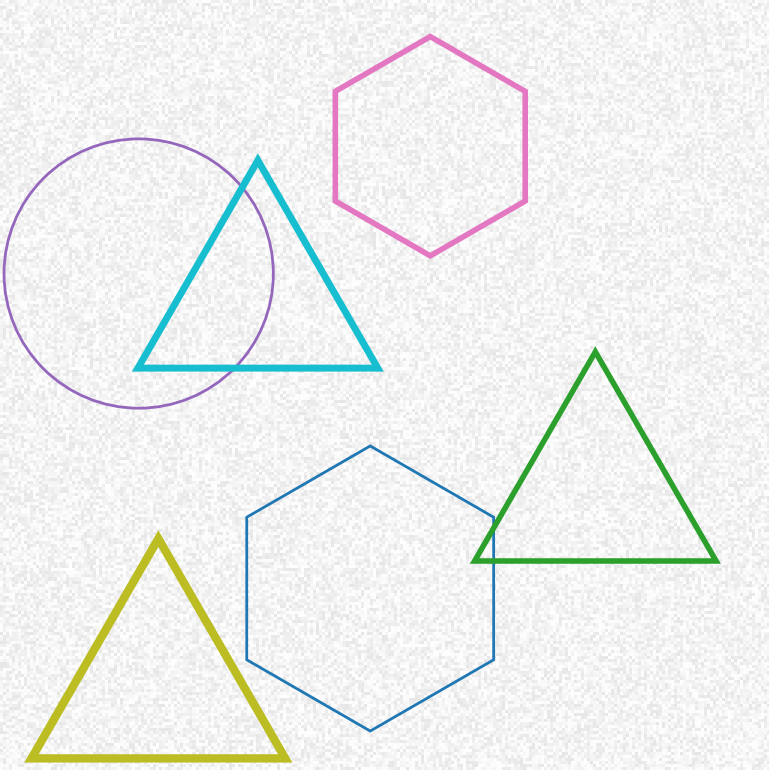[{"shape": "hexagon", "thickness": 1, "radius": 0.93, "center": [0.481, 0.236]}, {"shape": "triangle", "thickness": 2, "radius": 0.91, "center": [0.773, 0.362]}, {"shape": "circle", "thickness": 1, "radius": 0.87, "center": [0.18, 0.645]}, {"shape": "hexagon", "thickness": 2, "radius": 0.71, "center": [0.559, 0.81]}, {"shape": "triangle", "thickness": 3, "radius": 0.95, "center": [0.206, 0.11]}, {"shape": "triangle", "thickness": 2.5, "radius": 0.9, "center": [0.335, 0.612]}]